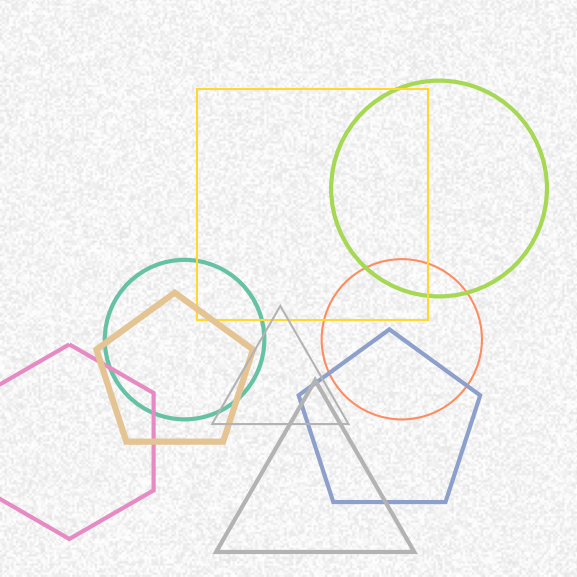[{"shape": "circle", "thickness": 2, "radius": 0.69, "center": [0.32, 0.411]}, {"shape": "circle", "thickness": 1, "radius": 0.69, "center": [0.696, 0.412]}, {"shape": "pentagon", "thickness": 2, "radius": 0.83, "center": [0.674, 0.263]}, {"shape": "hexagon", "thickness": 2, "radius": 0.84, "center": [0.12, 0.234]}, {"shape": "circle", "thickness": 2, "radius": 0.93, "center": [0.76, 0.673]}, {"shape": "square", "thickness": 1, "radius": 1.0, "center": [0.542, 0.645]}, {"shape": "pentagon", "thickness": 3, "radius": 0.71, "center": [0.303, 0.35]}, {"shape": "triangle", "thickness": 1, "radius": 0.68, "center": [0.485, 0.333]}, {"shape": "triangle", "thickness": 2, "radius": 0.99, "center": [0.546, 0.142]}]